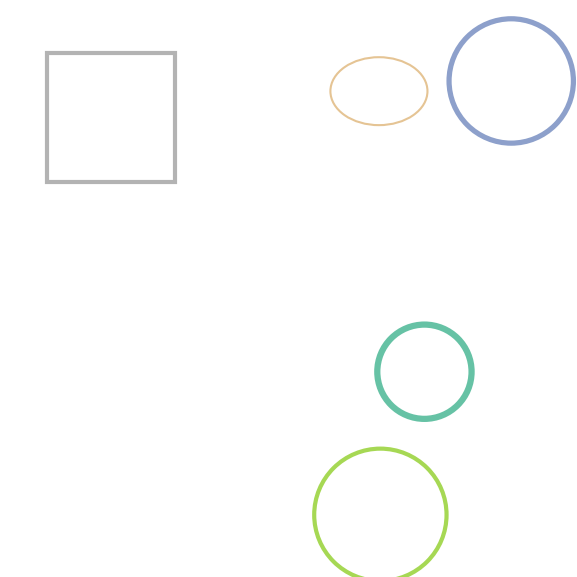[{"shape": "circle", "thickness": 3, "radius": 0.41, "center": [0.735, 0.355]}, {"shape": "circle", "thickness": 2.5, "radius": 0.54, "center": [0.885, 0.859]}, {"shape": "circle", "thickness": 2, "radius": 0.57, "center": [0.659, 0.108]}, {"shape": "oval", "thickness": 1, "radius": 0.42, "center": [0.656, 0.841]}, {"shape": "square", "thickness": 2, "radius": 0.55, "center": [0.192, 0.796]}]